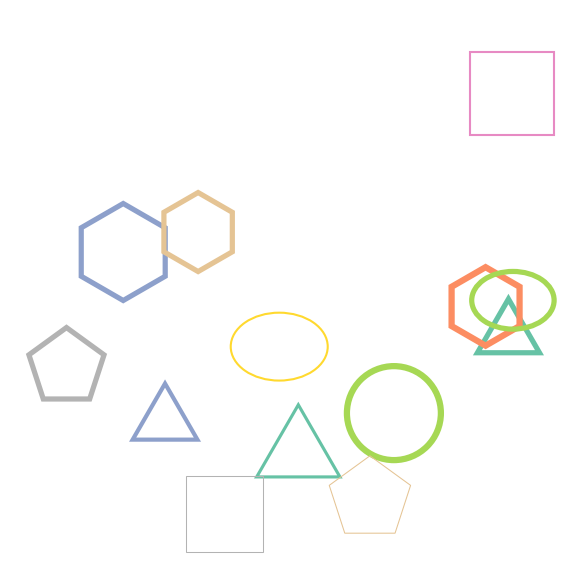[{"shape": "triangle", "thickness": 1.5, "radius": 0.42, "center": [0.517, 0.215]}, {"shape": "triangle", "thickness": 2.5, "radius": 0.31, "center": [0.88, 0.419]}, {"shape": "hexagon", "thickness": 3, "radius": 0.34, "center": [0.841, 0.469]}, {"shape": "triangle", "thickness": 2, "radius": 0.32, "center": [0.286, 0.27]}, {"shape": "hexagon", "thickness": 2.5, "radius": 0.42, "center": [0.213, 0.563]}, {"shape": "square", "thickness": 1, "radius": 0.36, "center": [0.886, 0.837]}, {"shape": "circle", "thickness": 3, "radius": 0.41, "center": [0.682, 0.284]}, {"shape": "oval", "thickness": 2.5, "radius": 0.36, "center": [0.888, 0.479]}, {"shape": "oval", "thickness": 1, "radius": 0.42, "center": [0.484, 0.399]}, {"shape": "hexagon", "thickness": 2.5, "radius": 0.34, "center": [0.343, 0.597]}, {"shape": "pentagon", "thickness": 0.5, "radius": 0.37, "center": [0.641, 0.136]}, {"shape": "square", "thickness": 0.5, "radius": 0.33, "center": [0.388, 0.109]}, {"shape": "pentagon", "thickness": 2.5, "radius": 0.34, "center": [0.115, 0.364]}]